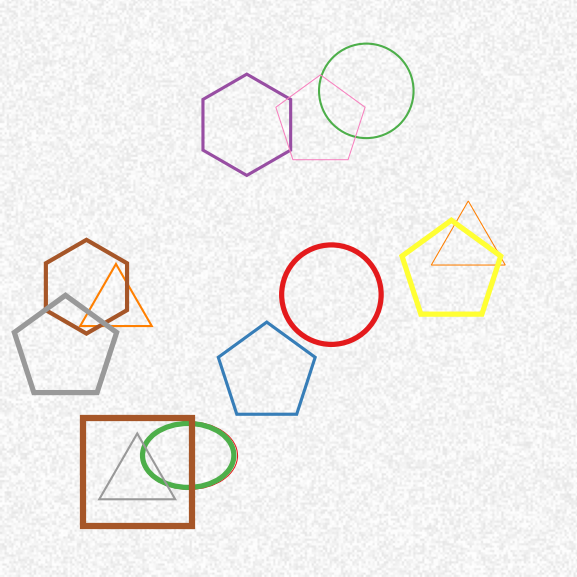[{"shape": "circle", "thickness": 2.5, "radius": 0.43, "center": [0.574, 0.489]}, {"shape": "oval", "thickness": 0.5, "radius": 0.42, "center": [0.328, 0.21]}, {"shape": "pentagon", "thickness": 1.5, "radius": 0.44, "center": [0.462, 0.353]}, {"shape": "oval", "thickness": 2.5, "radius": 0.4, "center": [0.326, 0.211]}, {"shape": "circle", "thickness": 1, "radius": 0.41, "center": [0.634, 0.842]}, {"shape": "hexagon", "thickness": 1.5, "radius": 0.44, "center": [0.427, 0.783]}, {"shape": "triangle", "thickness": 1, "radius": 0.36, "center": [0.201, 0.47]}, {"shape": "triangle", "thickness": 0.5, "radius": 0.37, "center": [0.811, 0.577]}, {"shape": "pentagon", "thickness": 2.5, "radius": 0.45, "center": [0.782, 0.528]}, {"shape": "hexagon", "thickness": 2, "radius": 0.41, "center": [0.15, 0.503]}, {"shape": "square", "thickness": 3, "radius": 0.47, "center": [0.239, 0.182]}, {"shape": "pentagon", "thickness": 0.5, "radius": 0.41, "center": [0.555, 0.788]}, {"shape": "triangle", "thickness": 1, "radius": 0.38, "center": [0.238, 0.173]}, {"shape": "pentagon", "thickness": 2.5, "radius": 0.47, "center": [0.113, 0.395]}]